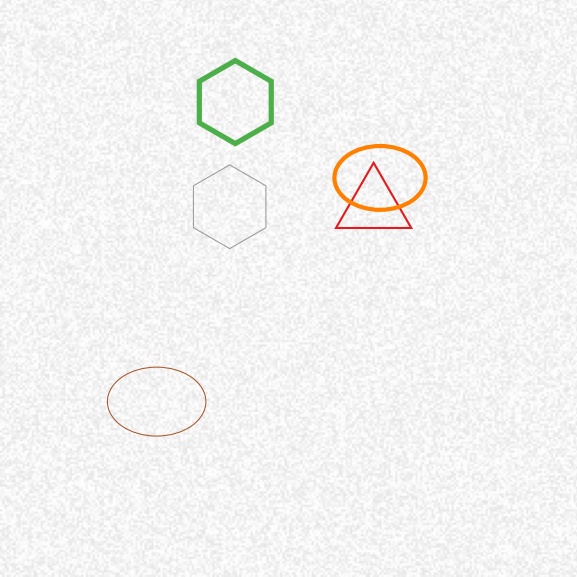[{"shape": "triangle", "thickness": 1, "radius": 0.38, "center": [0.647, 0.642]}, {"shape": "hexagon", "thickness": 2.5, "radius": 0.36, "center": [0.407, 0.822]}, {"shape": "oval", "thickness": 2, "radius": 0.39, "center": [0.658, 0.691]}, {"shape": "oval", "thickness": 0.5, "radius": 0.43, "center": [0.271, 0.304]}, {"shape": "hexagon", "thickness": 0.5, "radius": 0.36, "center": [0.398, 0.641]}]